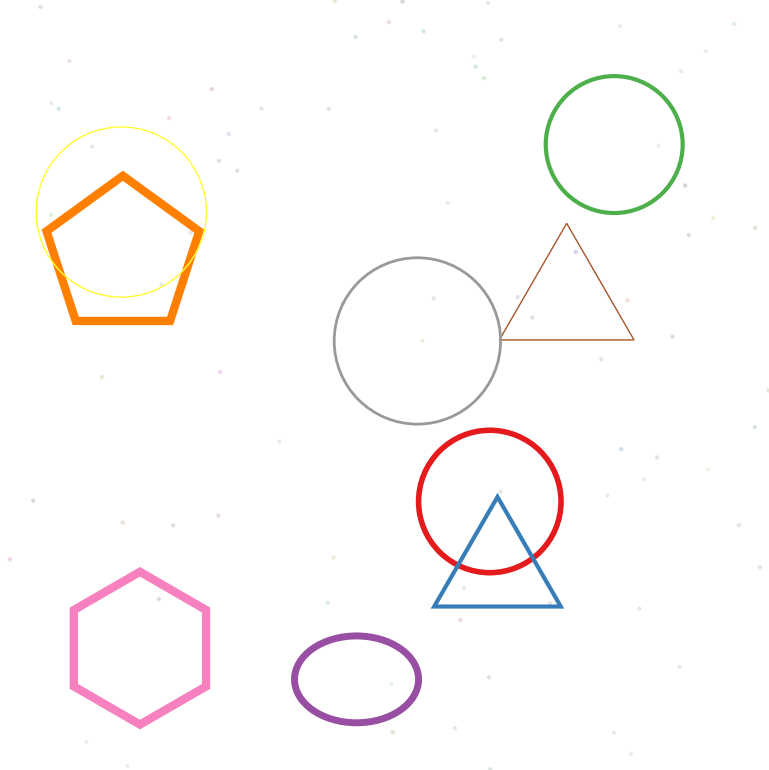[{"shape": "circle", "thickness": 2, "radius": 0.46, "center": [0.636, 0.349]}, {"shape": "triangle", "thickness": 1.5, "radius": 0.47, "center": [0.646, 0.26]}, {"shape": "circle", "thickness": 1.5, "radius": 0.44, "center": [0.798, 0.812]}, {"shape": "oval", "thickness": 2.5, "radius": 0.4, "center": [0.463, 0.118]}, {"shape": "pentagon", "thickness": 3, "radius": 0.52, "center": [0.16, 0.668]}, {"shape": "circle", "thickness": 0.5, "radius": 0.55, "center": [0.158, 0.725]}, {"shape": "triangle", "thickness": 0.5, "radius": 0.5, "center": [0.736, 0.609]}, {"shape": "hexagon", "thickness": 3, "radius": 0.5, "center": [0.182, 0.158]}, {"shape": "circle", "thickness": 1, "radius": 0.54, "center": [0.542, 0.557]}]